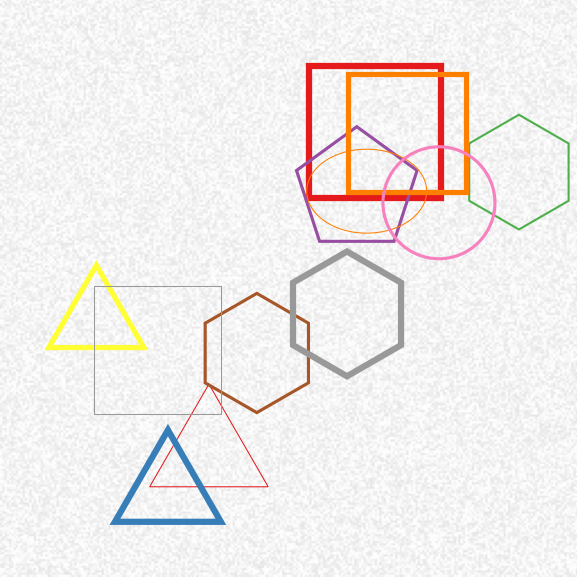[{"shape": "square", "thickness": 3, "radius": 0.57, "center": [0.649, 0.771]}, {"shape": "triangle", "thickness": 0.5, "radius": 0.59, "center": [0.362, 0.215]}, {"shape": "triangle", "thickness": 3, "radius": 0.53, "center": [0.291, 0.149]}, {"shape": "hexagon", "thickness": 1, "radius": 0.5, "center": [0.899, 0.701]}, {"shape": "pentagon", "thickness": 1.5, "radius": 0.55, "center": [0.618, 0.67]}, {"shape": "square", "thickness": 2.5, "radius": 0.51, "center": [0.705, 0.769]}, {"shape": "oval", "thickness": 0.5, "radius": 0.52, "center": [0.635, 0.668]}, {"shape": "triangle", "thickness": 2.5, "radius": 0.47, "center": [0.167, 0.445]}, {"shape": "hexagon", "thickness": 1.5, "radius": 0.52, "center": [0.445, 0.388]}, {"shape": "circle", "thickness": 1.5, "radius": 0.48, "center": [0.76, 0.648]}, {"shape": "hexagon", "thickness": 3, "radius": 0.54, "center": [0.601, 0.456]}, {"shape": "square", "thickness": 0.5, "radius": 0.55, "center": [0.273, 0.393]}]